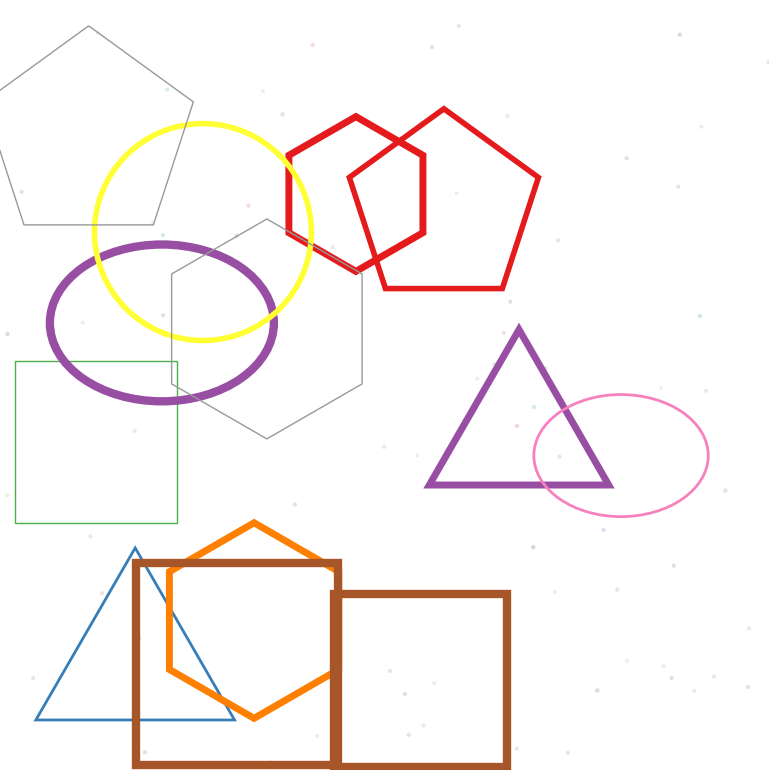[{"shape": "hexagon", "thickness": 2.5, "radius": 0.5, "center": [0.462, 0.748]}, {"shape": "pentagon", "thickness": 2, "radius": 0.65, "center": [0.576, 0.73]}, {"shape": "triangle", "thickness": 1, "radius": 0.74, "center": [0.176, 0.139]}, {"shape": "square", "thickness": 0.5, "radius": 0.53, "center": [0.125, 0.426]}, {"shape": "oval", "thickness": 3, "radius": 0.73, "center": [0.21, 0.581]}, {"shape": "triangle", "thickness": 2.5, "radius": 0.67, "center": [0.674, 0.437]}, {"shape": "hexagon", "thickness": 2.5, "radius": 0.63, "center": [0.33, 0.194]}, {"shape": "circle", "thickness": 2, "radius": 0.7, "center": [0.264, 0.699]}, {"shape": "square", "thickness": 3, "radius": 0.66, "center": [0.308, 0.138]}, {"shape": "square", "thickness": 3, "radius": 0.56, "center": [0.546, 0.116]}, {"shape": "oval", "thickness": 1, "radius": 0.57, "center": [0.807, 0.408]}, {"shape": "hexagon", "thickness": 0.5, "radius": 0.71, "center": [0.347, 0.573]}, {"shape": "pentagon", "thickness": 0.5, "radius": 0.71, "center": [0.115, 0.824]}]